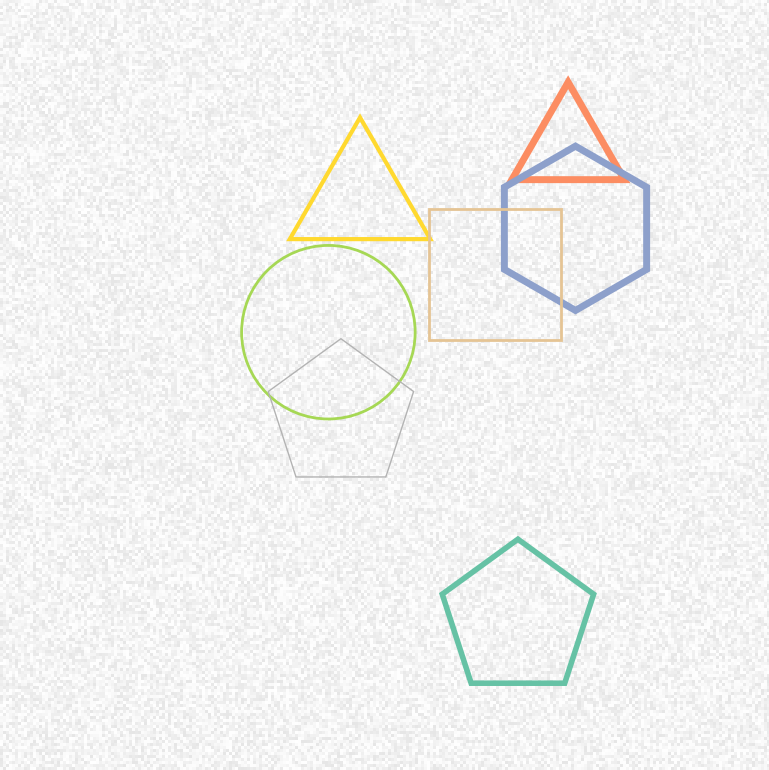[{"shape": "pentagon", "thickness": 2, "radius": 0.52, "center": [0.673, 0.196]}, {"shape": "triangle", "thickness": 2.5, "radius": 0.42, "center": [0.738, 0.809]}, {"shape": "hexagon", "thickness": 2.5, "radius": 0.53, "center": [0.747, 0.703]}, {"shape": "circle", "thickness": 1, "radius": 0.56, "center": [0.426, 0.569]}, {"shape": "triangle", "thickness": 1.5, "radius": 0.53, "center": [0.468, 0.742]}, {"shape": "square", "thickness": 1, "radius": 0.43, "center": [0.643, 0.643]}, {"shape": "pentagon", "thickness": 0.5, "radius": 0.5, "center": [0.443, 0.461]}]